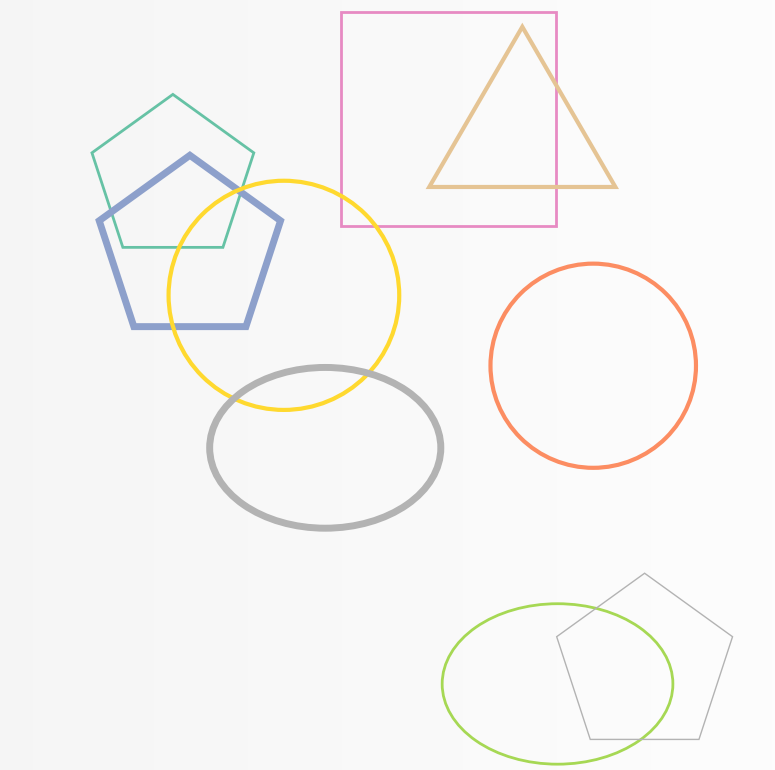[{"shape": "pentagon", "thickness": 1, "radius": 0.55, "center": [0.223, 0.768]}, {"shape": "circle", "thickness": 1.5, "radius": 0.66, "center": [0.765, 0.525]}, {"shape": "pentagon", "thickness": 2.5, "radius": 0.61, "center": [0.245, 0.675]}, {"shape": "square", "thickness": 1, "radius": 0.7, "center": [0.579, 0.845]}, {"shape": "oval", "thickness": 1, "radius": 0.74, "center": [0.719, 0.112]}, {"shape": "circle", "thickness": 1.5, "radius": 0.74, "center": [0.366, 0.616]}, {"shape": "triangle", "thickness": 1.5, "radius": 0.69, "center": [0.674, 0.827]}, {"shape": "pentagon", "thickness": 0.5, "radius": 0.6, "center": [0.832, 0.136]}, {"shape": "oval", "thickness": 2.5, "radius": 0.75, "center": [0.42, 0.418]}]